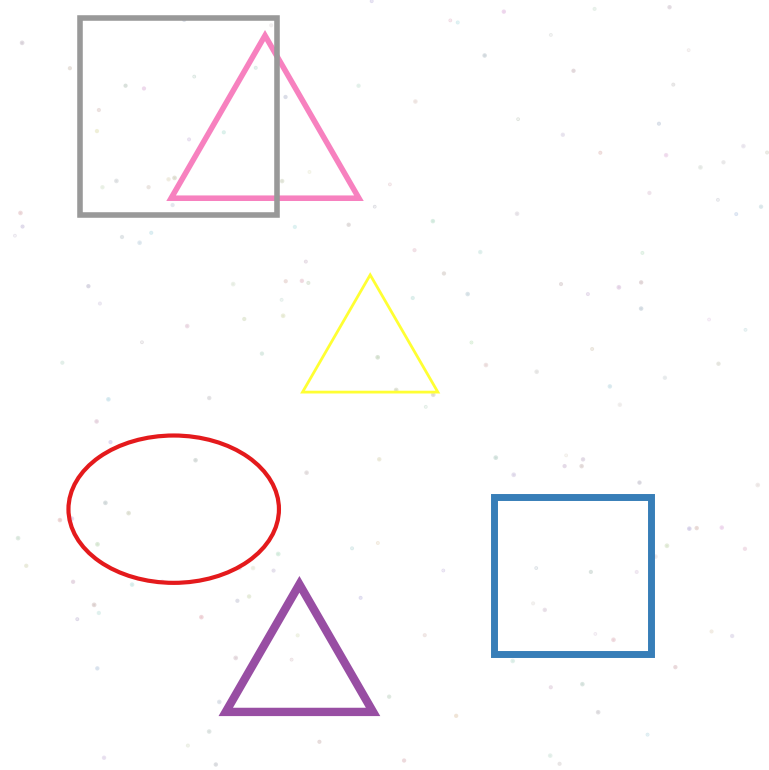[{"shape": "oval", "thickness": 1.5, "radius": 0.68, "center": [0.226, 0.339]}, {"shape": "square", "thickness": 2.5, "radius": 0.51, "center": [0.744, 0.252]}, {"shape": "triangle", "thickness": 3, "radius": 0.55, "center": [0.389, 0.131]}, {"shape": "triangle", "thickness": 1, "radius": 0.51, "center": [0.481, 0.542]}, {"shape": "triangle", "thickness": 2, "radius": 0.7, "center": [0.344, 0.813]}, {"shape": "square", "thickness": 2, "radius": 0.64, "center": [0.232, 0.849]}]